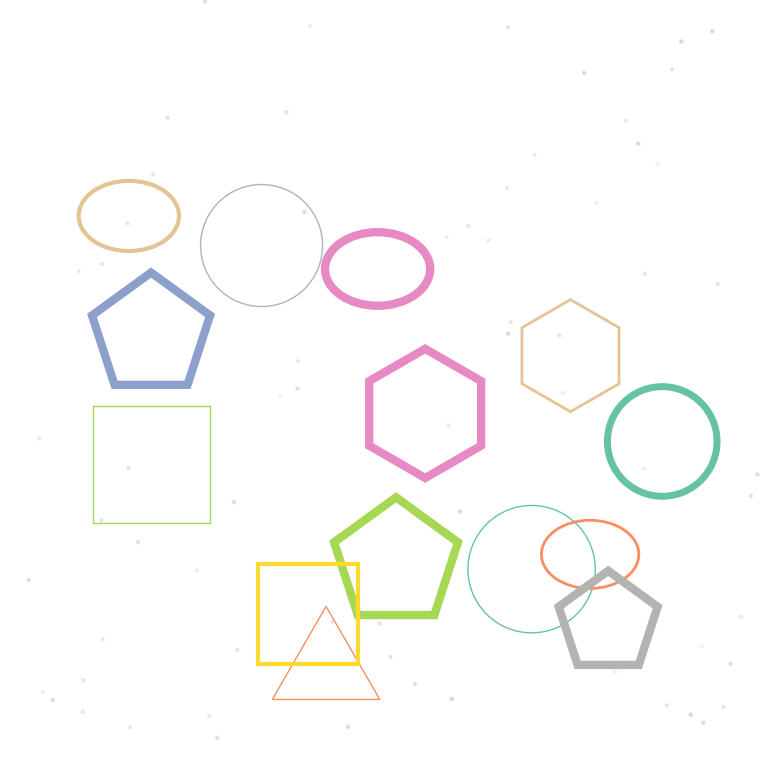[{"shape": "circle", "thickness": 0.5, "radius": 0.41, "center": [0.69, 0.261]}, {"shape": "circle", "thickness": 2.5, "radius": 0.36, "center": [0.86, 0.427]}, {"shape": "oval", "thickness": 1, "radius": 0.32, "center": [0.766, 0.28]}, {"shape": "triangle", "thickness": 0.5, "radius": 0.4, "center": [0.423, 0.132]}, {"shape": "pentagon", "thickness": 3, "radius": 0.4, "center": [0.196, 0.565]}, {"shape": "hexagon", "thickness": 3, "radius": 0.42, "center": [0.552, 0.463]}, {"shape": "oval", "thickness": 3, "radius": 0.34, "center": [0.49, 0.651]}, {"shape": "square", "thickness": 0.5, "radius": 0.38, "center": [0.197, 0.396]}, {"shape": "pentagon", "thickness": 3, "radius": 0.42, "center": [0.514, 0.27]}, {"shape": "square", "thickness": 1.5, "radius": 0.32, "center": [0.4, 0.203]}, {"shape": "oval", "thickness": 1.5, "radius": 0.33, "center": [0.167, 0.72]}, {"shape": "hexagon", "thickness": 1, "radius": 0.36, "center": [0.741, 0.538]}, {"shape": "circle", "thickness": 0.5, "radius": 0.4, "center": [0.34, 0.681]}, {"shape": "pentagon", "thickness": 3, "radius": 0.34, "center": [0.79, 0.191]}]